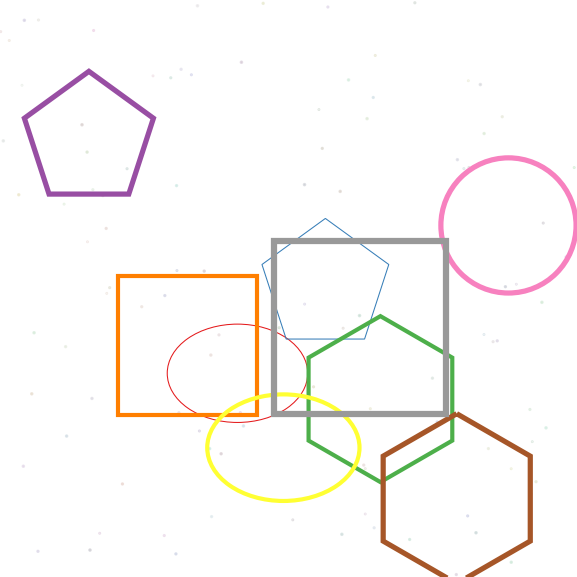[{"shape": "oval", "thickness": 0.5, "radius": 0.61, "center": [0.411, 0.353]}, {"shape": "pentagon", "thickness": 0.5, "radius": 0.58, "center": [0.563, 0.505]}, {"shape": "hexagon", "thickness": 2, "radius": 0.72, "center": [0.659, 0.308]}, {"shape": "pentagon", "thickness": 2.5, "radius": 0.59, "center": [0.154, 0.758]}, {"shape": "square", "thickness": 2, "radius": 0.6, "center": [0.324, 0.401]}, {"shape": "oval", "thickness": 2, "radius": 0.66, "center": [0.491, 0.224]}, {"shape": "hexagon", "thickness": 2.5, "radius": 0.74, "center": [0.791, 0.136]}, {"shape": "circle", "thickness": 2.5, "radius": 0.59, "center": [0.88, 0.609]}, {"shape": "square", "thickness": 3, "radius": 0.75, "center": [0.623, 0.432]}]